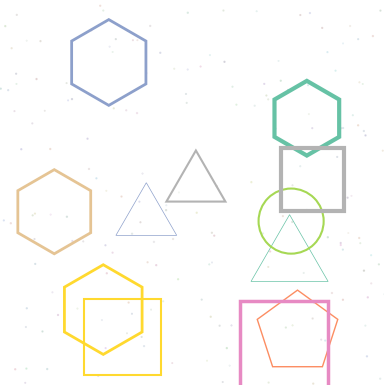[{"shape": "triangle", "thickness": 0.5, "radius": 0.58, "center": [0.752, 0.327]}, {"shape": "hexagon", "thickness": 3, "radius": 0.49, "center": [0.797, 0.693]}, {"shape": "pentagon", "thickness": 1, "radius": 0.55, "center": [0.773, 0.136]}, {"shape": "hexagon", "thickness": 2, "radius": 0.56, "center": [0.283, 0.838]}, {"shape": "triangle", "thickness": 0.5, "radius": 0.46, "center": [0.38, 0.434]}, {"shape": "square", "thickness": 2.5, "radius": 0.58, "center": [0.738, 0.102]}, {"shape": "circle", "thickness": 1.5, "radius": 0.42, "center": [0.756, 0.426]}, {"shape": "hexagon", "thickness": 2, "radius": 0.58, "center": [0.268, 0.196]}, {"shape": "square", "thickness": 1.5, "radius": 0.5, "center": [0.318, 0.124]}, {"shape": "hexagon", "thickness": 2, "radius": 0.55, "center": [0.141, 0.45]}, {"shape": "triangle", "thickness": 1.5, "radius": 0.44, "center": [0.509, 0.521]}, {"shape": "square", "thickness": 3, "radius": 0.41, "center": [0.811, 0.533]}]